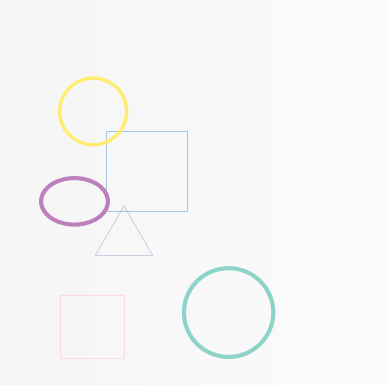[{"shape": "circle", "thickness": 3, "radius": 0.58, "center": [0.59, 0.188]}, {"shape": "triangle", "thickness": 0.5, "radius": 0.43, "center": [0.32, 0.379]}, {"shape": "square", "thickness": 0.5, "radius": 0.52, "center": [0.379, 0.555]}, {"shape": "square", "thickness": 0.5, "radius": 0.41, "center": [0.238, 0.152]}, {"shape": "oval", "thickness": 3, "radius": 0.43, "center": [0.192, 0.477]}, {"shape": "circle", "thickness": 2.5, "radius": 0.43, "center": [0.24, 0.711]}]